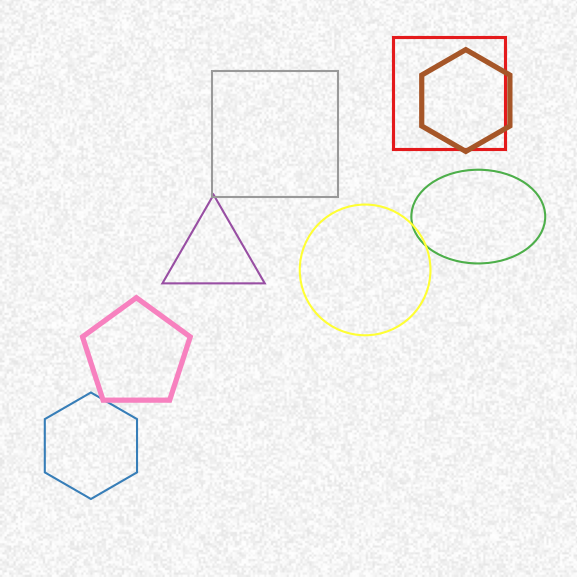[{"shape": "square", "thickness": 1.5, "radius": 0.48, "center": [0.778, 0.838]}, {"shape": "hexagon", "thickness": 1, "radius": 0.46, "center": [0.157, 0.227]}, {"shape": "oval", "thickness": 1, "radius": 0.58, "center": [0.828, 0.624]}, {"shape": "triangle", "thickness": 1, "radius": 0.51, "center": [0.37, 0.56]}, {"shape": "circle", "thickness": 1, "radius": 0.57, "center": [0.632, 0.532]}, {"shape": "hexagon", "thickness": 2.5, "radius": 0.44, "center": [0.807, 0.825]}, {"shape": "pentagon", "thickness": 2.5, "radius": 0.49, "center": [0.236, 0.386]}, {"shape": "square", "thickness": 1, "radius": 0.55, "center": [0.476, 0.766]}]